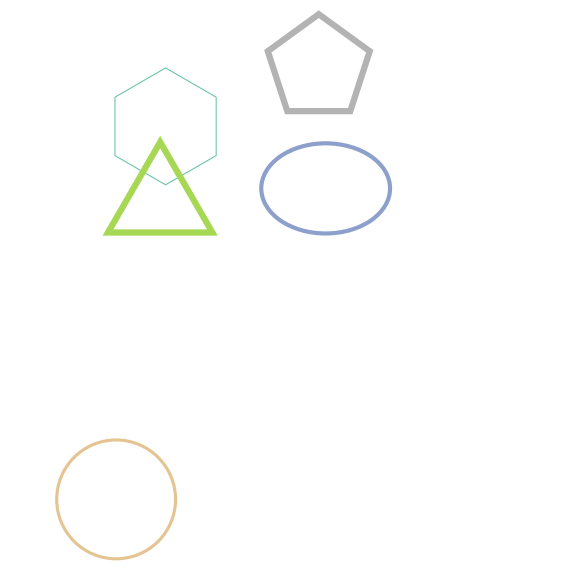[{"shape": "hexagon", "thickness": 0.5, "radius": 0.51, "center": [0.287, 0.78]}, {"shape": "oval", "thickness": 2, "radius": 0.56, "center": [0.564, 0.673]}, {"shape": "triangle", "thickness": 3, "radius": 0.52, "center": [0.277, 0.649]}, {"shape": "circle", "thickness": 1.5, "radius": 0.51, "center": [0.201, 0.134]}, {"shape": "pentagon", "thickness": 3, "radius": 0.46, "center": [0.552, 0.882]}]